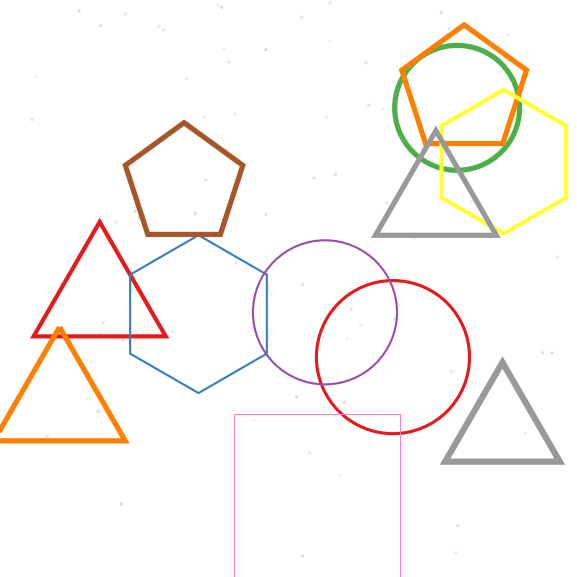[{"shape": "circle", "thickness": 1.5, "radius": 0.66, "center": [0.68, 0.381]}, {"shape": "triangle", "thickness": 2, "radius": 0.66, "center": [0.173, 0.483]}, {"shape": "hexagon", "thickness": 1, "radius": 0.68, "center": [0.344, 0.455]}, {"shape": "circle", "thickness": 2.5, "radius": 0.54, "center": [0.792, 0.812]}, {"shape": "circle", "thickness": 1, "radius": 0.62, "center": [0.563, 0.458]}, {"shape": "pentagon", "thickness": 2.5, "radius": 0.57, "center": [0.804, 0.843]}, {"shape": "triangle", "thickness": 2.5, "radius": 0.66, "center": [0.103, 0.301]}, {"shape": "hexagon", "thickness": 2, "radius": 0.62, "center": [0.872, 0.719]}, {"shape": "pentagon", "thickness": 2.5, "radius": 0.53, "center": [0.319, 0.68]}, {"shape": "square", "thickness": 0.5, "radius": 0.72, "center": [0.548, 0.138]}, {"shape": "triangle", "thickness": 2.5, "radius": 0.6, "center": [0.755, 0.652]}, {"shape": "triangle", "thickness": 3, "radius": 0.57, "center": [0.87, 0.257]}]